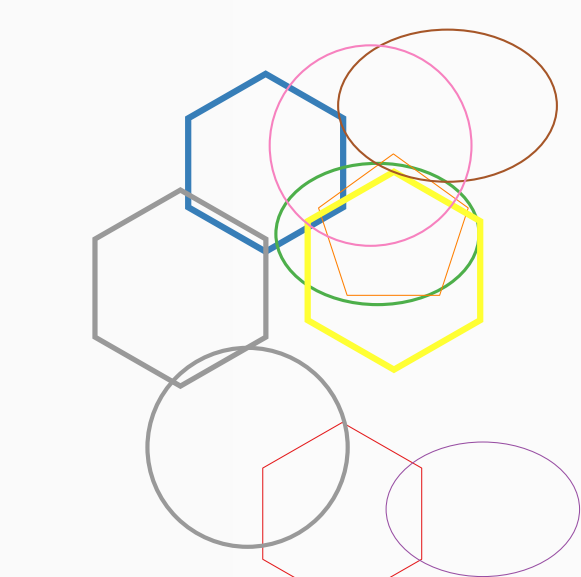[{"shape": "hexagon", "thickness": 0.5, "radius": 0.79, "center": [0.589, 0.11]}, {"shape": "hexagon", "thickness": 3, "radius": 0.77, "center": [0.457, 0.717]}, {"shape": "oval", "thickness": 1.5, "radius": 0.87, "center": [0.649, 0.594]}, {"shape": "oval", "thickness": 0.5, "radius": 0.83, "center": [0.831, 0.117]}, {"shape": "pentagon", "thickness": 0.5, "radius": 0.68, "center": [0.677, 0.597]}, {"shape": "hexagon", "thickness": 3, "radius": 0.86, "center": [0.678, 0.53]}, {"shape": "oval", "thickness": 1, "radius": 0.94, "center": [0.77, 0.816]}, {"shape": "circle", "thickness": 1, "radius": 0.87, "center": [0.638, 0.747]}, {"shape": "hexagon", "thickness": 2.5, "radius": 0.85, "center": [0.31, 0.5]}, {"shape": "circle", "thickness": 2, "radius": 0.86, "center": [0.426, 0.225]}]